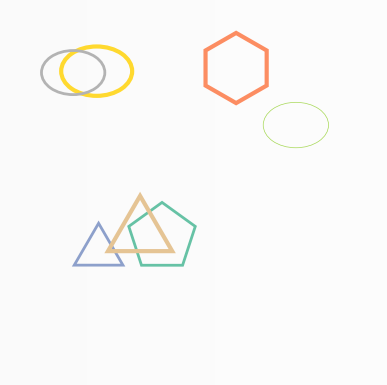[{"shape": "pentagon", "thickness": 2, "radius": 0.45, "center": [0.418, 0.384]}, {"shape": "hexagon", "thickness": 3, "radius": 0.46, "center": [0.609, 0.823]}, {"shape": "triangle", "thickness": 2, "radius": 0.36, "center": [0.254, 0.348]}, {"shape": "oval", "thickness": 0.5, "radius": 0.42, "center": [0.764, 0.675]}, {"shape": "oval", "thickness": 3, "radius": 0.46, "center": [0.249, 0.815]}, {"shape": "triangle", "thickness": 3, "radius": 0.48, "center": [0.362, 0.396]}, {"shape": "oval", "thickness": 2, "radius": 0.41, "center": [0.189, 0.811]}]